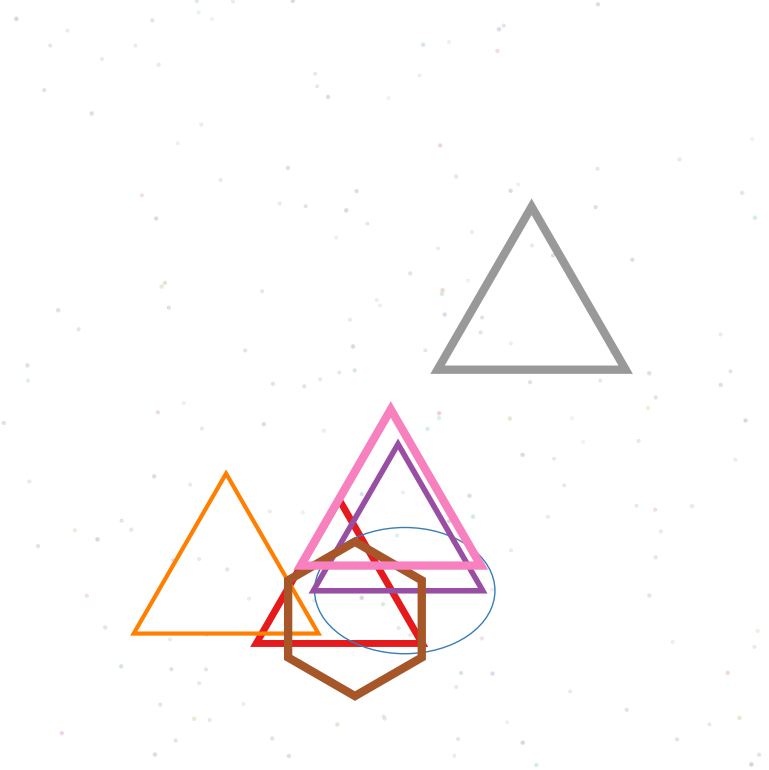[{"shape": "triangle", "thickness": 2.5, "radius": 0.62, "center": [0.441, 0.227]}, {"shape": "oval", "thickness": 0.5, "radius": 0.59, "center": [0.526, 0.233]}, {"shape": "triangle", "thickness": 2, "radius": 0.64, "center": [0.517, 0.296]}, {"shape": "triangle", "thickness": 1.5, "radius": 0.69, "center": [0.294, 0.246]}, {"shape": "hexagon", "thickness": 3, "radius": 0.5, "center": [0.461, 0.196]}, {"shape": "triangle", "thickness": 3, "radius": 0.68, "center": [0.508, 0.333]}, {"shape": "triangle", "thickness": 3, "radius": 0.71, "center": [0.69, 0.59]}]